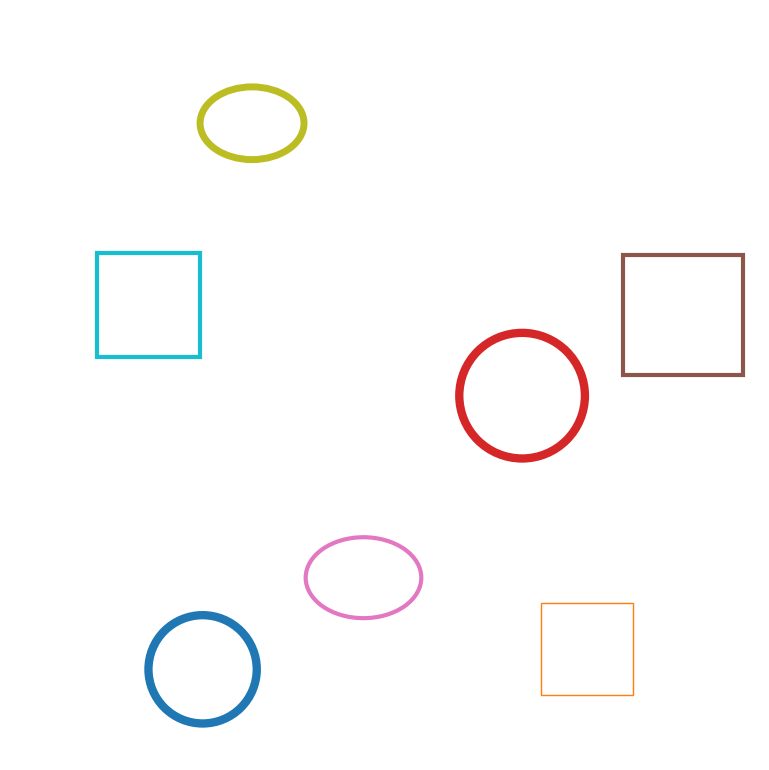[{"shape": "circle", "thickness": 3, "radius": 0.35, "center": [0.263, 0.131]}, {"shape": "square", "thickness": 0.5, "radius": 0.3, "center": [0.762, 0.157]}, {"shape": "circle", "thickness": 3, "radius": 0.41, "center": [0.678, 0.486]}, {"shape": "square", "thickness": 1.5, "radius": 0.39, "center": [0.886, 0.591]}, {"shape": "oval", "thickness": 1.5, "radius": 0.38, "center": [0.472, 0.25]}, {"shape": "oval", "thickness": 2.5, "radius": 0.34, "center": [0.327, 0.84]}, {"shape": "square", "thickness": 1.5, "radius": 0.34, "center": [0.193, 0.604]}]